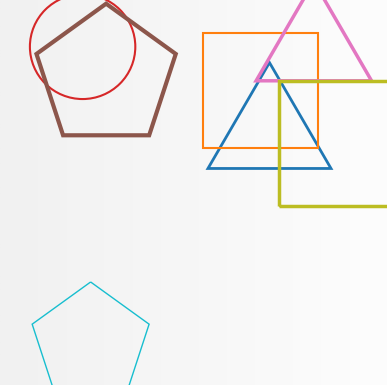[{"shape": "triangle", "thickness": 2, "radius": 0.92, "center": [0.695, 0.654]}, {"shape": "square", "thickness": 1.5, "radius": 0.74, "center": [0.673, 0.765]}, {"shape": "circle", "thickness": 1.5, "radius": 0.68, "center": [0.213, 0.879]}, {"shape": "pentagon", "thickness": 3, "radius": 0.94, "center": [0.274, 0.801]}, {"shape": "triangle", "thickness": 2.5, "radius": 0.86, "center": [0.81, 0.876]}, {"shape": "square", "thickness": 2.5, "radius": 0.81, "center": [0.883, 0.627]}, {"shape": "pentagon", "thickness": 1, "radius": 0.79, "center": [0.234, 0.109]}]